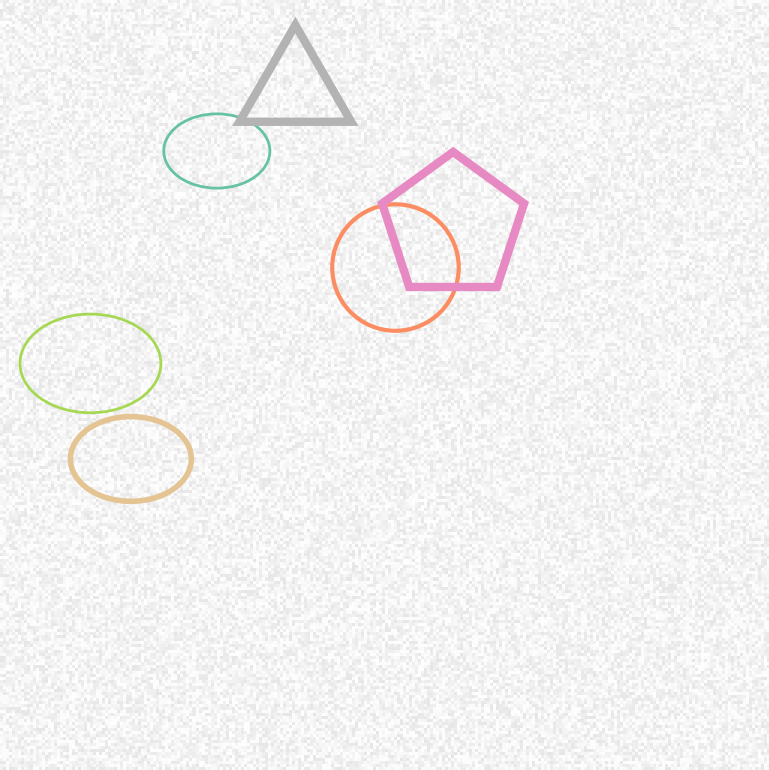[{"shape": "oval", "thickness": 1, "radius": 0.34, "center": [0.282, 0.804]}, {"shape": "circle", "thickness": 1.5, "radius": 0.41, "center": [0.514, 0.653]}, {"shape": "pentagon", "thickness": 3, "radius": 0.48, "center": [0.588, 0.706]}, {"shape": "oval", "thickness": 1, "radius": 0.46, "center": [0.117, 0.528]}, {"shape": "oval", "thickness": 2, "radius": 0.39, "center": [0.17, 0.404]}, {"shape": "triangle", "thickness": 3, "radius": 0.42, "center": [0.384, 0.884]}]